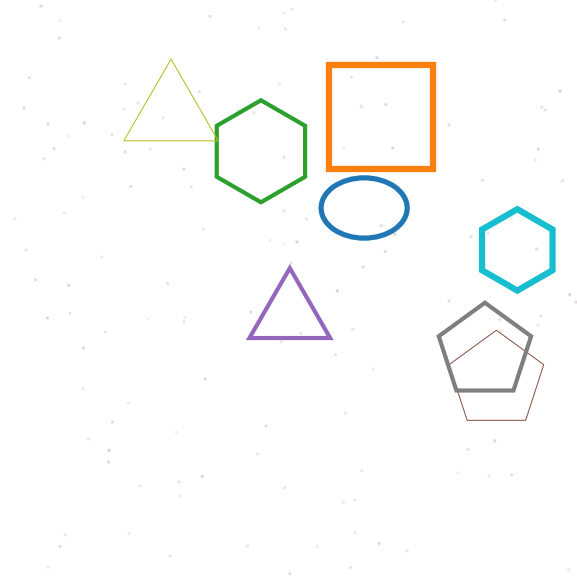[{"shape": "oval", "thickness": 2.5, "radius": 0.37, "center": [0.631, 0.639]}, {"shape": "square", "thickness": 3, "radius": 0.45, "center": [0.659, 0.796]}, {"shape": "hexagon", "thickness": 2, "radius": 0.44, "center": [0.452, 0.737]}, {"shape": "triangle", "thickness": 2, "radius": 0.4, "center": [0.502, 0.454]}, {"shape": "pentagon", "thickness": 0.5, "radius": 0.43, "center": [0.86, 0.341]}, {"shape": "pentagon", "thickness": 2, "radius": 0.42, "center": [0.84, 0.391]}, {"shape": "triangle", "thickness": 0.5, "radius": 0.47, "center": [0.296, 0.802]}, {"shape": "hexagon", "thickness": 3, "radius": 0.35, "center": [0.896, 0.566]}]